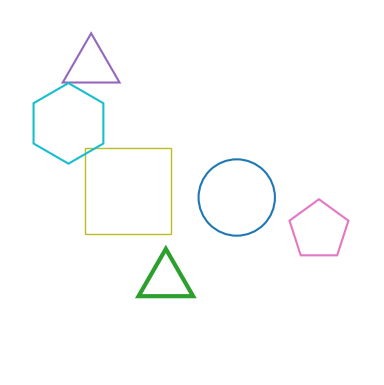[{"shape": "circle", "thickness": 1.5, "radius": 0.5, "center": [0.615, 0.487]}, {"shape": "triangle", "thickness": 3, "radius": 0.41, "center": [0.431, 0.272]}, {"shape": "triangle", "thickness": 1.5, "radius": 0.43, "center": [0.237, 0.828]}, {"shape": "pentagon", "thickness": 1.5, "radius": 0.4, "center": [0.828, 0.402]}, {"shape": "square", "thickness": 1, "radius": 0.56, "center": [0.331, 0.503]}, {"shape": "hexagon", "thickness": 1.5, "radius": 0.52, "center": [0.178, 0.68]}]